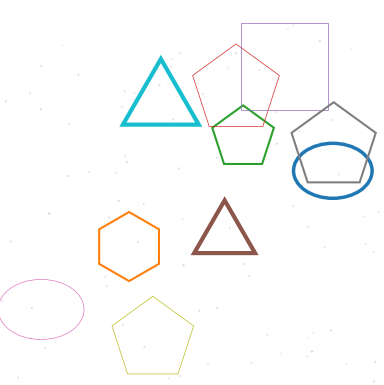[{"shape": "oval", "thickness": 2.5, "radius": 0.51, "center": [0.864, 0.556]}, {"shape": "hexagon", "thickness": 1.5, "radius": 0.45, "center": [0.335, 0.36]}, {"shape": "pentagon", "thickness": 1.5, "radius": 0.42, "center": [0.631, 0.642]}, {"shape": "pentagon", "thickness": 0.5, "radius": 0.59, "center": [0.613, 0.767]}, {"shape": "square", "thickness": 0.5, "radius": 0.56, "center": [0.739, 0.828]}, {"shape": "triangle", "thickness": 3, "radius": 0.46, "center": [0.583, 0.388]}, {"shape": "oval", "thickness": 0.5, "radius": 0.56, "center": [0.107, 0.196]}, {"shape": "pentagon", "thickness": 1.5, "radius": 0.58, "center": [0.867, 0.619]}, {"shape": "pentagon", "thickness": 0.5, "radius": 0.56, "center": [0.397, 0.119]}, {"shape": "triangle", "thickness": 3, "radius": 0.57, "center": [0.418, 0.733]}]